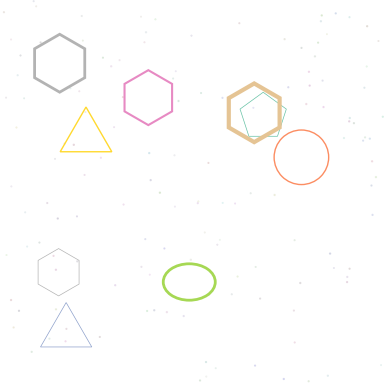[{"shape": "pentagon", "thickness": 0.5, "radius": 0.32, "center": [0.684, 0.697]}, {"shape": "circle", "thickness": 1, "radius": 0.35, "center": [0.783, 0.591]}, {"shape": "triangle", "thickness": 0.5, "radius": 0.38, "center": [0.172, 0.137]}, {"shape": "hexagon", "thickness": 1.5, "radius": 0.36, "center": [0.385, 0.746]}, {"shape": "oval", "thickness": 2, "radius": 0.34, "center": [0.492, 0.268]}, {"shape": "triangle", "thickness": 1, "radius": 0.39, "center": [0.223, 0.645]}, {"shape": "hexagon", "thickness": 3, "radius": 0.38, "center": [0.66, 0.707]}, {"shape": "hexagon", "thickness": 0.5, "radius": 0.31, "center": [0.152, 0.293]}, {"shape": "hexagon", "thickness": 2, "radius": 0.38, "center": [0.155, 0.836]}]